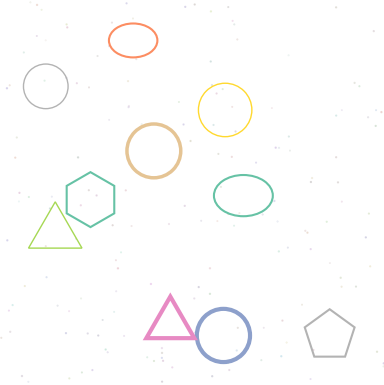[{"shape": "oval", "thickness": 1.5, "radius": 0.38, "center": [0.632, 0.492]}, {"shape": "hexagon", "thickness": 1.5, "radius": 0.36, "center": [0.235, 0.481]}, {"shape": "oval", "thickness": 1.5, "radius": 0.31, "center": [0.346, 0.895]}, {"shape": "circle", "thickness": 3, "radius": 0.35, "center": [0.58, 0.129]}, {"shape": "triangle", "thickness": 3, "radius": 0.36, "center": [0.442, 0.158]}, {"shape": "triangle", "thickness": 1, "radius": 0.4, "center": [0.144, 0.396]}, {"shape": "circle", "thickness": 1, "radius": 0.35, "center": [0.585, 0.714]}, {"shape": "circle", "thickness": 2.5, "radius": 0.35, "center": [0.4, 0.608]}, {"shape": "circle", "thickness": 1, "radius": 0.29, "center": [0.119, 0.776]}, {"shape": "pentagon", "thickness": 1.5, "radius": 0.34, "center": [0.856, 0.129]}]